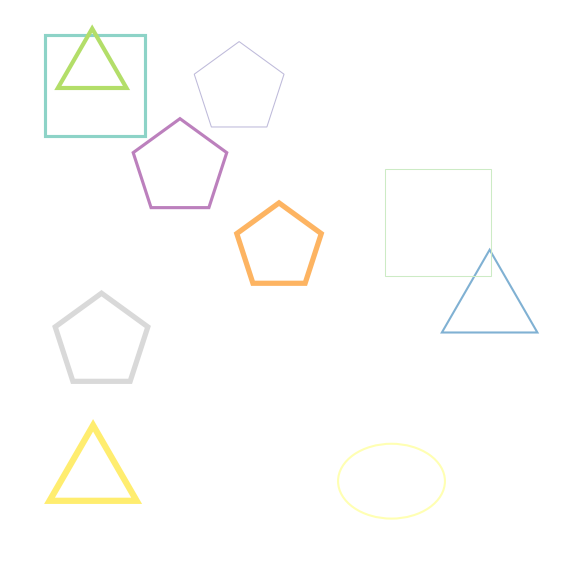[{"shape": "square", "thickness": 1.5, "radius": 0.43, "center": [0.165, 0.851]}, {"shape": "oval", "thickness": 1, "radius": 0.46, "center": [0.678, 0.166]}, {"shape": "pentagon", "thickness": 0.5, "radius": 0.41, "center": [0.414, 0.845]}, {"shape": "triangle", "thickness": 1, "radius": 0.48, "center": [0.848, 0.471]}, {"shape": "pentagon", "thickness": 2.5, "radius": 0.38, "center": [0.483, 0.571]}, {"shape": "triangle", "thickness": 2, "radius": 0.34, "center": [0.16, 0.881]}, {"shape": "pentagon", "thickness": 2.5, "radius": 0.42, "center": [0.176, 0.407]}, {"shape": "pentagon", "thickness": 1.5, "radius": 0.43, "center": [0.312, 0.709]}, {"shape": "square", "thickness": 0.5, "radius": 0.46, "center": [0.759, 0.614]}, {"shape": "triangle", "thickness": 3, "radius": 0.44, "center": [0.161, 0.175]}]